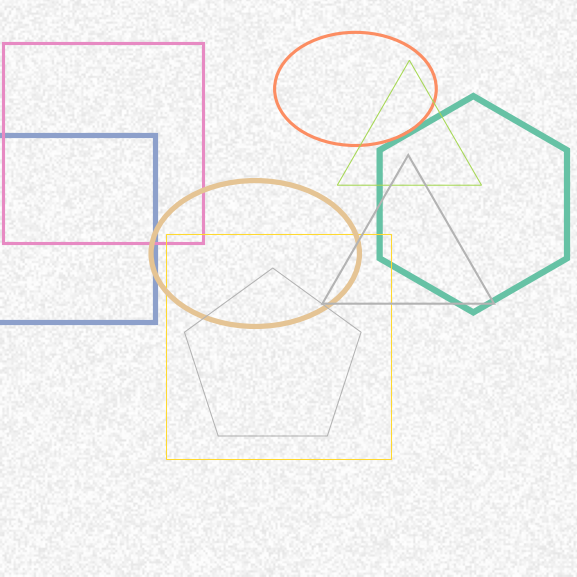[{"shape": "hexagon", "thickness": 3, "radius": 0.94, "center": [0.82, 0.645]}, {"shape": "oval", "thickness": 1.5, "radius": 0.7, "center": [0.615, 0.845]}, {"shape": "square", "thickness": 2.5, "radius": 0.81, "center": [0.107, 0.603]}, {"shape": "square", "thickness": 1.5, "radius": 0.87, "center": [0.179, 0.752]}, {"shape": "triangle", "thickness": 0.5, "radius": 0.72, "center": [0.709, 0.751]}, {"shape": "square", "thickness": 0.5, "radius": 0.97, "center": [0.482, 0.399]}, {"shape": "oval", "thickness": 2.5, "radius": 0.9, "center": [0.442, 0.56]}, {"shape": "triangle", "thickness": 1, "radius": 0.86, "center": [0.707, 0.559]}, {"shape": "pentagon", "thickness": 0.5, "radius": 0.8, "center": [0.472, 0.374]}]